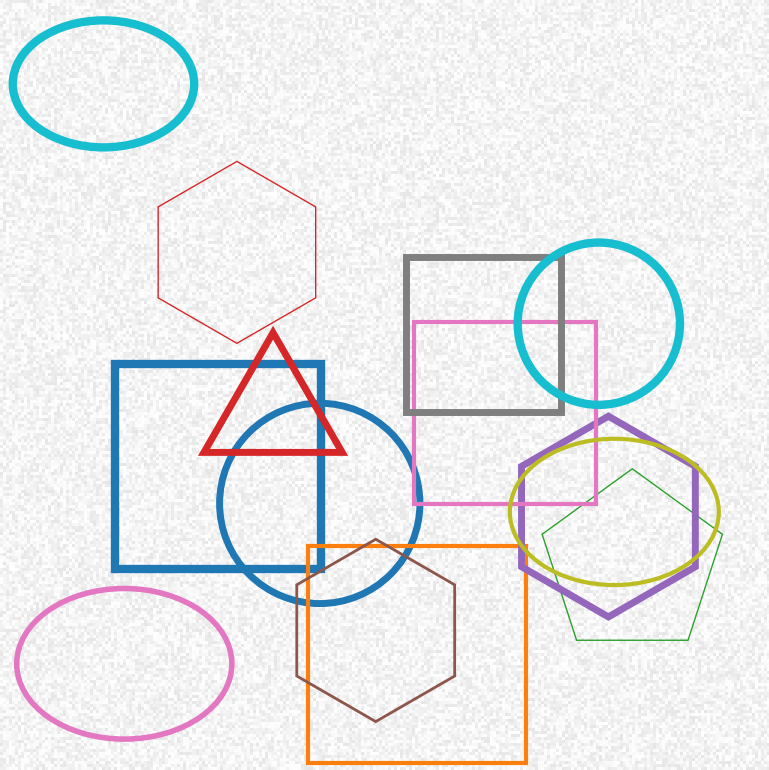[{"shape": "square", "thickness": 3, "radius": 0.67, "center": [0.283, 0.394]}, {"shape": "circle", "thickness": 2.5, "radius": 0.65, "center": [0.415, 0.346]}, {"shape": "square", "thickness": 1.5, "radius": 0.71, "center": [0.541, 0.15]}, {"shape": "pentagon", "thickness": 0.5, "radius": 0.62, "center": [0.821, 0.268]}, {"shape": "triangle", "thickness": 2.5, "radius": 0.52, "center": [0.355, 0.464]}, {"shape": "hexagon", "thickness": 0.5, "radius": 0.59, "center": [0.308, 0.672]}, {"shape": "hexagon", "thickness": 2.5, "radius": 0.65, "center": [0.79, 0.329]}, {"shape": "hexagon", "thickness": 1, "radius": 0.59, "center": [0.488, 0.181]}, {"shape": "oval", "thickness": 2, "radius": 0.7, "center": [0.161, 0.138]}, {"shape": "square", "thickness": 1.5, "radius": 0.59, "center": [0.656, 0.464]}, {"shape": "square", "thickness": 2.5, "radius": 0.5, "center": [0.628, 0.565]}, {"shape": "oval", "thickness": 1.5, "radius": 0.68, "center": [0.798, 0.335]}, {"shape": "circle", "thickness": 3, "radius": 0.53, "center": [0.778, 0.58]}, {"shape": "oval", "thickness": 3, "radius": 0.59, "center": [0.134, 0.891]}]